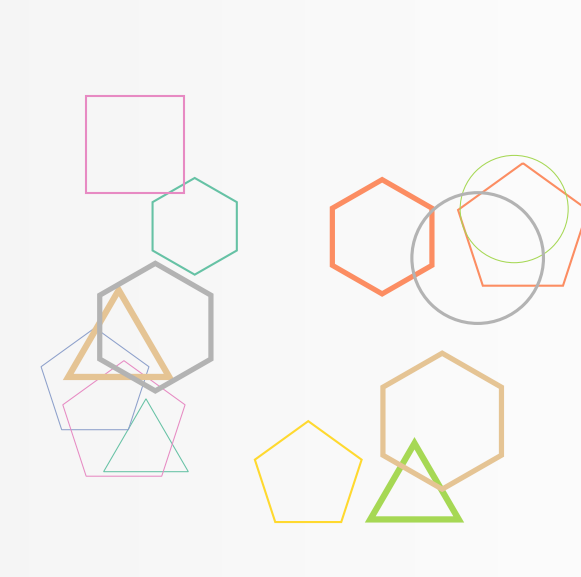[{"shape": "triangle", "thickness": 0.5, "radius": 0.42, "center": [0.251, 0.224]}, {"shape": "hexagon", "thickness": 1, "radius": 0.42, "center": [0.335, 0.607]}, {"shape": "pentagon", "thickness": 1, "radius": 0.59, "center": [0.9, 0.599]}, {"shape": "hexagon", "thickness": 2.5, "radius": 0.49, "center": [0.657, 0.589]}, {"shape": "pentagon", "thickness": 0.5, "radius": 0.49, "center": [0.163, 0.334]}, {"shape": "square", "thickness": 1, "radius": 0.42, "center": [0.233, 0.748]}, {"shape": "pentagon", "thickness": 0.5, "radius": 0.55, "center": [0.213, 0.264]}, {"shape": "triangle", "thickness": 3, "radius": 0.44, "center": [0.713, 0.144]}, {"shape": "circle", "thickness": 0.5, "radius": 0.46, "center": [0.885, 0.637]}, {"shape": "pentagon", "thickness": 1, "radius": 0.48, "center": [0.53, 0.173]}, {"shape": "hexagon", "thickness": 2.5, "radius": 0.59, "center": [0.761, 0.27]}, {"shape": "triangle", "thickness": 3, "radius": 0.5, "center": [0.204, 0.397]}, {"shape": "hexagon", "thickness": 2.5, "radius": 0.55, "center": [0.267, 0.433]}, {"shape": "circle", "thickness": 1.5, "radius": 0.57, "center": [0.822, 0.552]}]